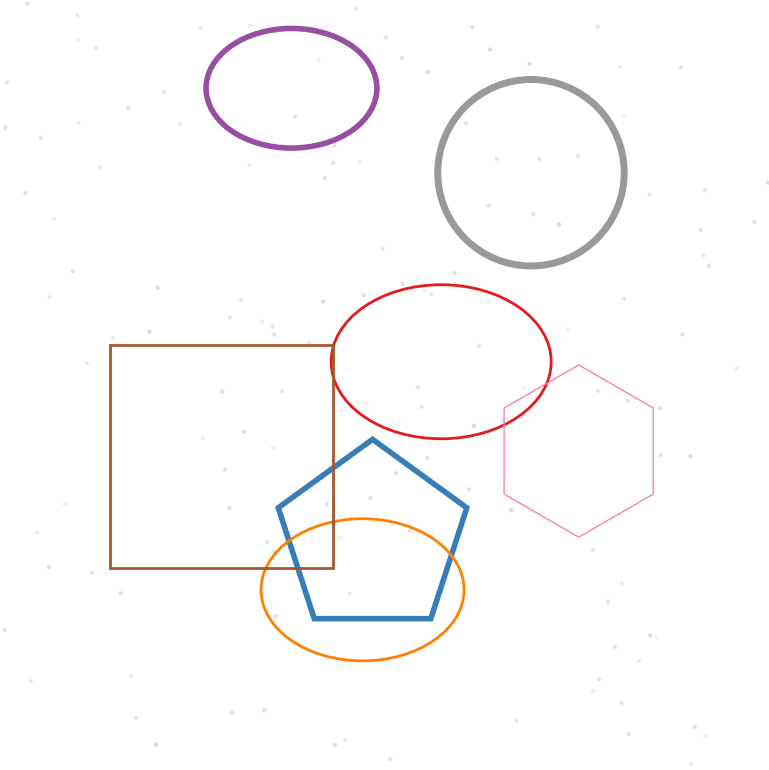[{"shape": "oval", "thickness": 1, "radius": 0.71, "center": [0.573, 0.53]}, {"shape": "pentagon", "thickness": 2, "radius": 0.64, "center": [0.484, 0.301]}, {"shape": "oval", "thickness": 2, "radius": 0.55, "center": [0.379, 0.885]}, {"shape": "oval", "thickness": 1, "radius": 0.66, "center": [0.471, 0.234]}, {"shape": "square", "thickness": 1, "radius": 0.72, "center": [0.288, 0.407]}, {"shape": "hexagon", "thickness": 0.5, "radius": 0.56, "center": [0.752, 0.414]}, {"shape": "circle", "thickness": 2.5, "radius": 0.61, "center": [0.69, 0.776]}]